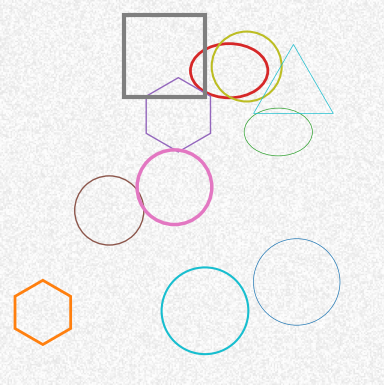[{"shape": "circle", "thickness": 0.5, "radius": 0.56, "center": [0.771, 0.268]}, {"shape": "hexagon", "thickness": 2, "radius": 0.42, "center": [0.111, 0.189]}, {"shape": "oval", "thickness": 0.5, "radius": 0.44, "center": [0.723, 0.657]}, {"shape": "oval", "thickness": 2, "radius": 0.5, "center": [0.595, 0.816]}, {"shape": "hexagon", "thickness": 1, "radius": 0.48, "center": [0.463, 0.702]}, {"shape": "circle", "thickness": 1, "radius": 0.45, "center": [0.284, 0.453]}, {"shape": "circle", "thickness": 2.5, "radius": 0.48, "center": [0.453, 0.514]}, {"shape": "square", "thickness": 3, "radius": 0.53, "center": [0.427, 0.855]}, {"shape": "circle", "thickness": 1.5, "radius": 0.45, "center": [0.641, 0.827]}, {"shape": "circle", "thickness": 1.5, "radius": 0.56, "center": [0.532, 0.193]}, {"shape": "triangle", "thickness": 0.5, "radius": 0.6, "center": [0.762, 0.765]}]